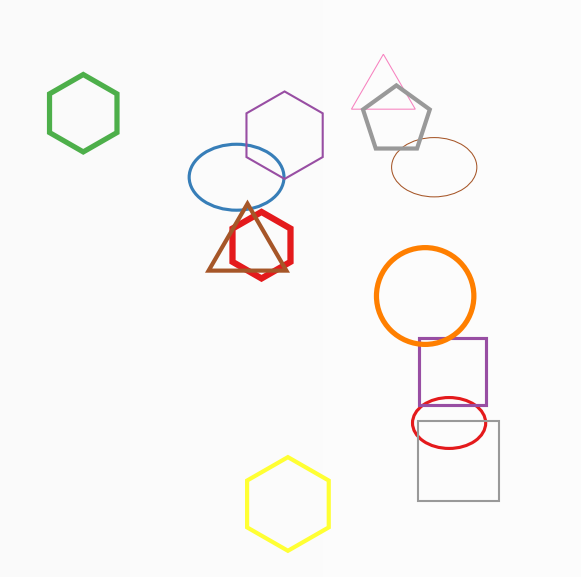[{"shape": "oval", "thickness": 1.5, "radius": 0.31, "center": [0.773, 0.267]}, {"shape": "hexagon", "thickness": 3, "radius": 0.29, "center": [0.45, 0.575]}, {"shape": "oval", "thickness": 1.5, "radius": 0.41, "center": [0.407, 0.692]}, {"shape": "hexagon", "thickness": 2.5, "radius": 0.34, "center": [0.143, 0.803]}, {"shape": "square", "thickness": 1.5, "radius": 0.29, "center": [0.778, 0.357]}, {"shape": "hexagon", "thickness": 1, "radius": 0.38, "center": [0.49, 0.765]}, {"shape": "circle", "thickness": 2.5, "radius": 0.42, "center": [0.731, 0.487]}, {"shape": "hexagon", "thickness": 2, "radius": 0.41, "center": [0.495, 0.126]}, {"shape": "triangle", "thickness": 2, "radius": 0.39, "center": [0.426, 0.569]}, {"shape": "oval", "thickness": 0.5, "radius": 0.37, "center": [0.747, 0.71]}, {"shape": "triangle", "thickness": 0.5, "radius": 0.32, "center": [0.66, 0.842]}, {"shape": "pentagon", "thickness": 2, "radius": 0.3, "center": [0.682, 0.791]}, {"shape": "square", "thickness": 1, "radius": 0.35, "center": [0.789, 0.201]}]